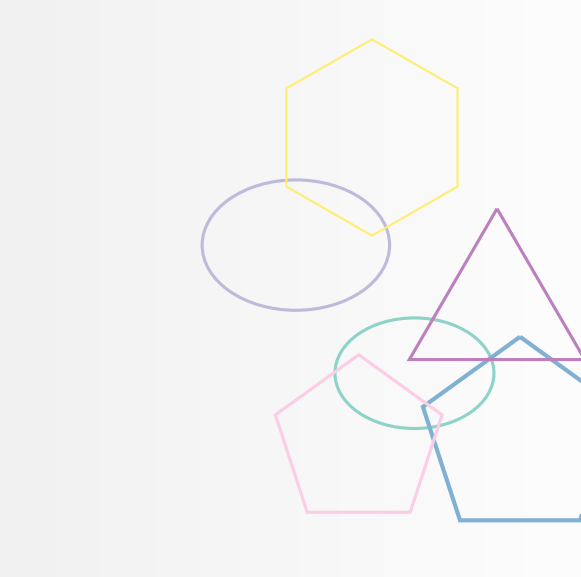[{"shape": "oval", "thickness": 1.5, "radius": 0.68, "center": [0.713, 0.353]}, {"shape": "oval", "thickness": 1.5, "radius": 0.81, "center": [0.509, 0.575]}, {"shape": "pentagon", "thickness": 2, "radius": 0.88, "center": [0.895, 0.24]}, {"shape": "pentagon", "thickness": 1.5, "radius": 0.75, "center": [0.617, 0.234]}, {"shape": "triangle", "thickness": 1.5, "radius": 0.87, "center": [0.855, 0.464]}, {"shape": "hexagon", "thickness": 1, "radius": 0.85, "center": [0.64, 0.761]}]